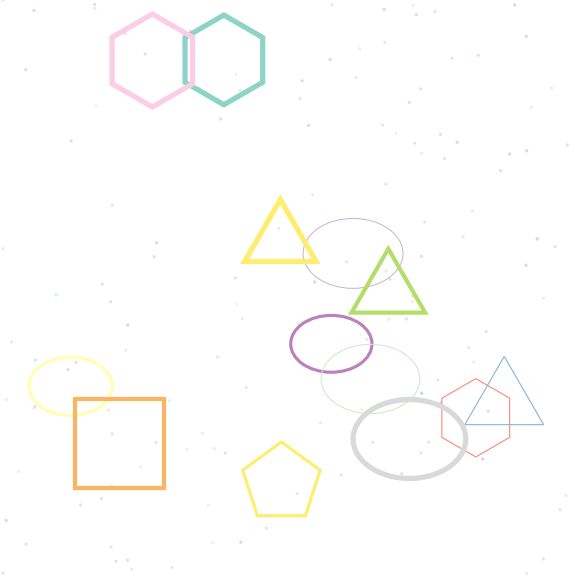[{"shape": "hexagon", "thickness": 2.5, "radius": 0.39, "center": [0.388, 0.895]}, {"shape": "oval", "thickness": 1.5, "radius": 0.36, "center": [0.122, 0.33]}, {"shape": "oval", "thickness": 0.5, "radius": 0.43, "center": [0.611, 0.56]}, {"shape": "hexagon", "thickness": 0.5, "radius": 0.34, "center": [0.824, 0.276]}, {"shape": "triangle", "thickness": 0.5, "radius": 0.39, "center": [0.873, 0.303]}, {"shape": "square", "thickness": 2, "radius": 0.39, "center": [0.207, 0.231]}, {"shape": "triangle", "thickness": 2, "radius": 0.37, "center": [0.672, 0.495]}, {"shape": "hexagon", "thickness": 2.5, "radius": 0.4, "center": [0.264, 0.894]}, {"shape": "oval", "thickness": 2.5, "radius": 0.49, "center": [0.709, 0.239]}, {"shape": "oval", "thickness": 1.5, "radius": 0.35, "center": [0.574, 0.404]}, {"shape": "oval", "thickness": 0.5, "radius": 0.43, "center": [0.641, 0.343]}, {"shape": "pentagon", "thickness": 1.5, "radius": 0.35, "center": [0.487, 0.163]}, {"shape": "triangle", "thickness": 2.5, "radius": 0.36, "center": [0.485, 0.582]}]